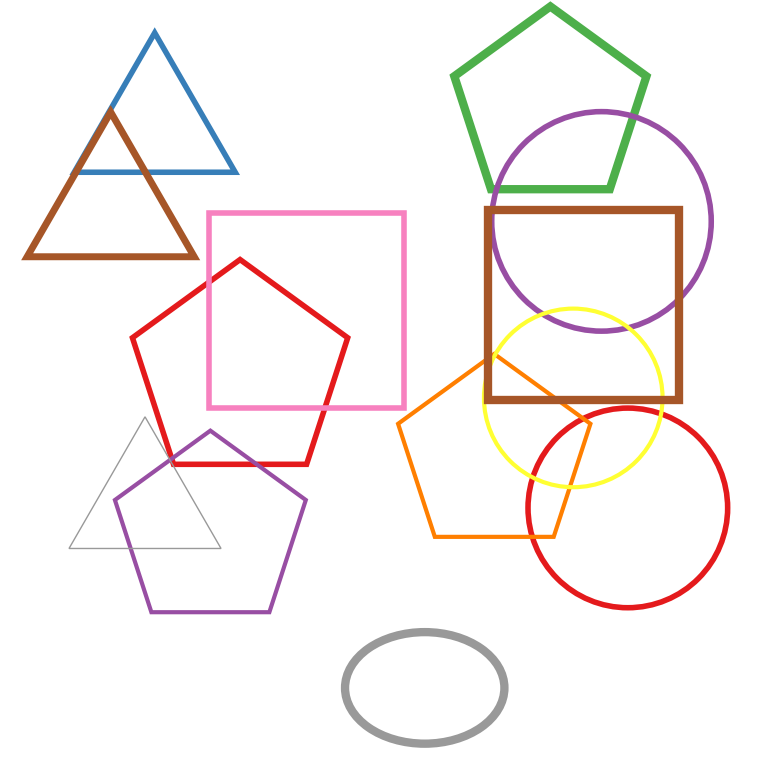[{"shape": "circle", "thickness": 2, "radius": 0.65, "center": [0.815, 0.34]}, {"shape": "pentagon", "thickness": 2, "radius": 0.73, "center": [0.312, 0.516]}, {"shape": "triangle", "thickness": 2, "radius": 0.6, "center": [0.201, 0.837]}, {"shape": "pentagon", "thickness": 3, "radius": 0.66, "center": [0.715, 0.86]}, {"shape": "circle", "thickness": 2, "radius": 0.71, "center": [0.781, 0.712]}, {"shape": "pentagon", "thickness": 1.5, "radius": 0.65, "center": [0.273, 0.31]}, {"shape": "pentagon", "thickness": 1.5, "radius": 0.66, "center": [0.642, 0.409]}, {"shape": "circle", "thickness": 1.5, "radius": 0.58, "center": [0.744, 0.483]}, {"shape": "triangle", "thickness": 2.5, "radius": 0.63, "center": [0.144, 0.729]}, {"shape": "square", "thickness": 3, "radius": 0.62, "center": [0.758, 0.604]}, {"shape": "square", "thickness": 2, "radius": 0.63, "center": [0.398, 0.596]}, {"shape": "oval", "thickness": 3, "radius": 0.52, "center": [0.552, 0.107]}, {"shape": "triangle", "thickness": 0.5, "radius": 0.57, "center": [0.188, 0.345]}]